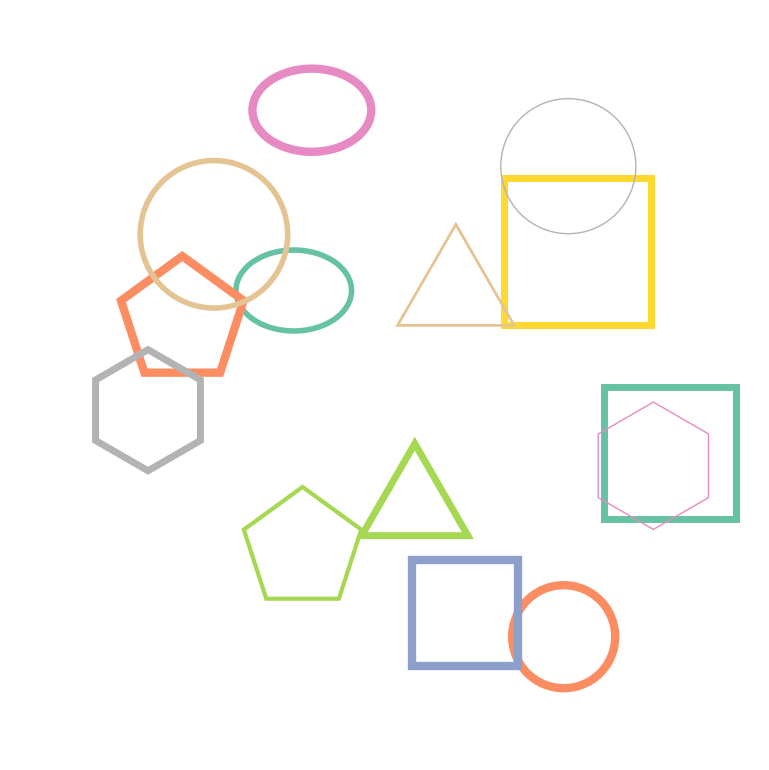[{"shape": "oval", "thickness": 2, "radius": 0.38, "center": [0.381, 0.623]}, {"shape": "square", "thickness": 2.5, "radius": 0.43, "center": [0.87, 0.412]}, {"shape": "circle", "thickness": 3, "radius": 0.33, "center": [0.732, 0.173]}, {"shape": "pentagon", "thickness": 3, "radius": 0.42, "center": [0.237, 0.584]}, {"shape": "square", "thickness": 3, "radius": 0.34, "center": [0.604, 0.204]}, {"shape": "hexagon", "thickness": 0.5, "radius": 0.41, "center": [0.849, 0.395]}, {"shape": "oval", "thickness": 3, "radius": 0.39, "center": [0.405, 0.857]}, {"shape": "triangle", "thickness": 2.5, "radius": 0.4, "center": [0.539, 0.344]}, {"shape": "pentagon", "thickness": 1.5, "radius": 0.4, "center": [0.393, 0.287]}, {"shape": "square", "thickness": 2.5, "radius": 0.48, "center": [0.75, 0.673]}, {"shape": "triangle", "thickness": 1, "radius": 0.44, "center": [0.592, 0.621]}, {"shape": "circle", "thickness": 2, "radius": 0.48, "center": [0.278, 0.696]}, {"shape": "circle", "thickness": 0.5, "radius": 0.44, "center": [0.738, 0.784]}, {"shape": "hexagon", "thickness": 2.5, "radius": 0.39, "center": [0.192, 0.467]}]